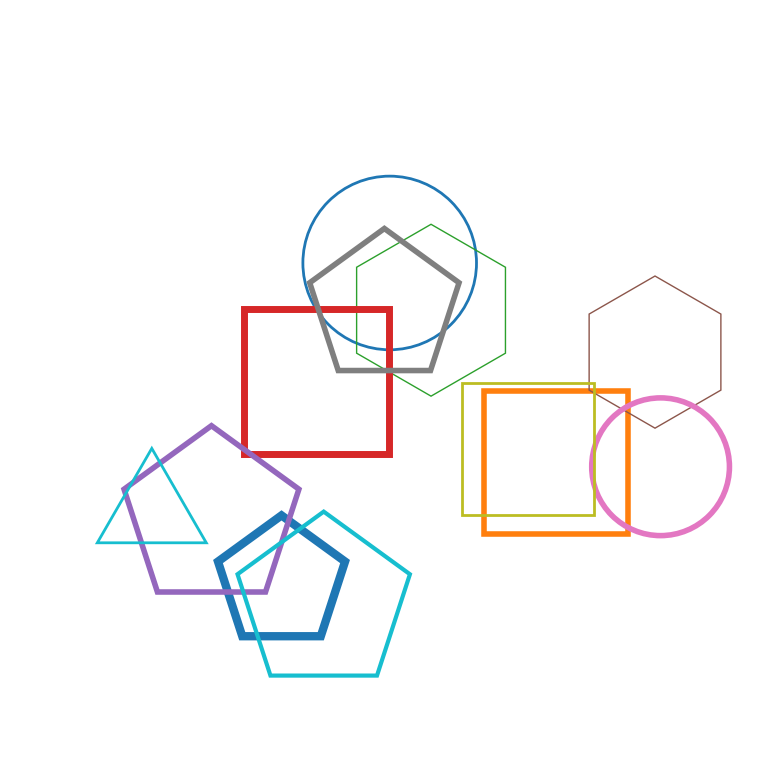[{"shape": "circle", "thickness": 1, "radius": 0.56, "center": [0.506, 0.658]}, {"shape": "pentagon", "thickness": 3, "radius": 0.43, "center": [0.366, 0.244]}, {"shape": "square", "thickness": 2, "radius": 0.47, "center": [0.722, 0.399]}, {"shape": "hexagon", "thickness": 0.5, "radius": 0.56, "center": [0.56, 0.597]}, {"shape": "square", "thickness": 2.5, "radius": 0.47, "center": [0.411, 0.504]}, {"shape": "pentagon", "thickness": 2, "radius": 0.6, "center": [0.275, 0.328]}, {"shape": "hexagon", "thickness": 0.5, "radius": 0.49, "center": [0.851, 0.543]}, {"shape": "circle", "thickness": 2, "radius": 0.45, "center": [0.858, 0.394]}, {"shape": "pentagon", "thickness": 2, "radius": 0.51, "center": [0.499, 0.601]}, {"shape": "square", "thickness": 1, "radius": 0.43, "center": [0.685, 0.417]}, {"shape": "pentagon", "thickness": 1.5, "radius": 0.59, "center": [0.42, 0.218]}, {"shape": "triangle", "thickness": 1, "radius": 0.41, "center": [0.197, 0.336]}]